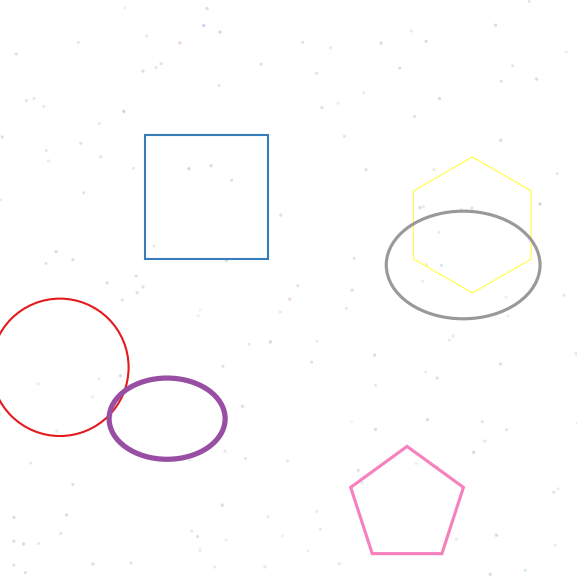[{"shape": "circle", "thickness": 1, "radius": 0.59, "center": [0.104, 0.363]}, {"shape": "square", "thickness": 1, "radius": 0.53, "center": [0.358, 0.658]}, {"shape": "oval", "thickness": 2.5, "radius": 0.5, "center": [0.289, 0.274]}, {"shape": "hexagon", "thickness": 0.5, "radius": 0.59, "center": [0.818, 0.61]}, {"shape": "pentagon", "thickness": 1.5, "radius": 0.51, "center": [0.705, 0.124]}, {"shape": "oval", "thickness": 1.5, "radius": 0.67, "center": [0.802, 0.54]}]